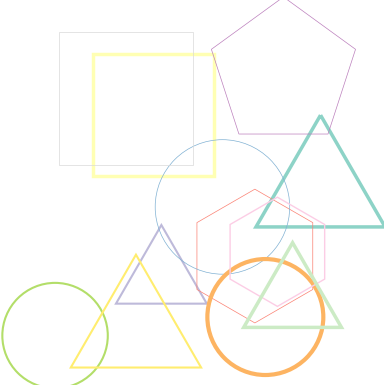[{"shape": "triangle", "thickness": 2.5, "radius": 0.97, "center": [0.833, 0.507]}, {"shape": "square", "thickness": 2.5, "radius": 0.79, "center": [0.399, 0.702]}, {"shape": "triangle", "thickness": 1.5, "radius": 0.68, "center": [0.419, 0.279]}, {"shape": "hexagon", "thickness": 0.5, "radius": 0.87, "center": [0.662, 0.335]}, {"shape": "circle", "thickness": 0.5, "radius": 0.87, "center": [0.578, 0.463]}, {"shape": "circle", "thickness": 3, "radius": 0.75, "center": [0.689, 0.177]}, {"shape": "circle", "thickness": 1.5, "radius": 0.68, "center": [0.143, 0.128]}, {"shape": "hexagon", "thickness": 1, "radius": 0.71, "center": [0.72, 0.346]}, {"shape": "square", "thickness": 0.5, "radius": 0.87, "center": [0.327, 0.744]}, {"shape": "pentagon", "thickness": 0.5, "radius": 0.98, "center": [0.736, 0.811]}, {"shape": "triangle", "thickness": 2.5, "radius": 0.73, "center": [0.76, 0.223]}, {"shape": "triangle", "thickness": 1.5, "radius": 0.98, "center": [0.353, 0.143]}]